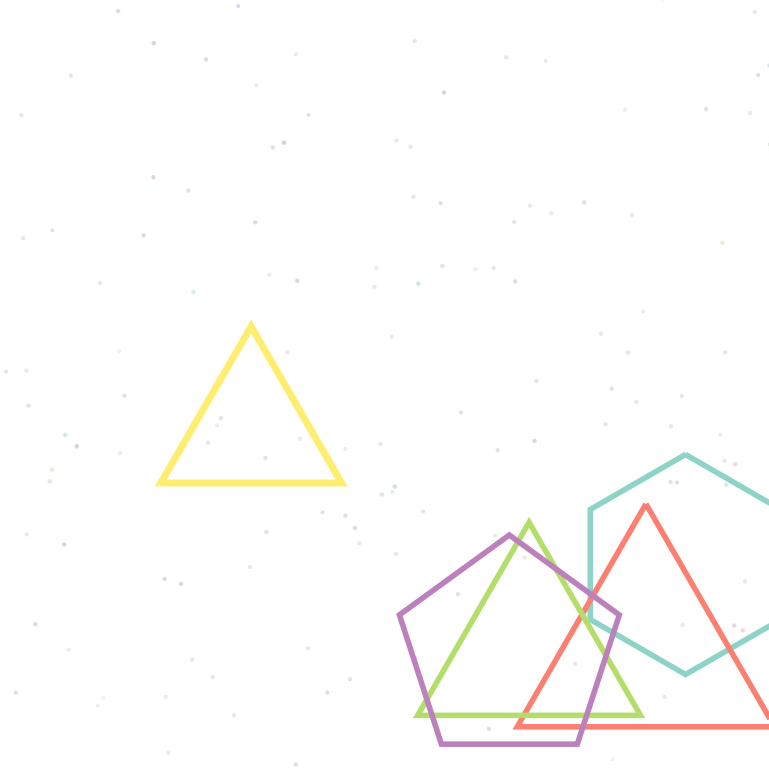[{"shape": "hexagon", "thickness": 2, "radius": 0.71, "center": [0.89, 0.267]}, {"shape": "triangle", "thickness": 2, "radius": 0.96, "center": [0.839, 0.153]}, {"shape": "triangle", "thickness": 2, "radius": 0.84, "center": [0.687, 0.154]}, {"shape": "pentagon", "thickness": 2, "radius": 0.75, "center": [0.662, 0.155]}, {"shape": "triangle", "thickness": 2.5, "radius": 0.68, "center": [0.326, 0.441]}]